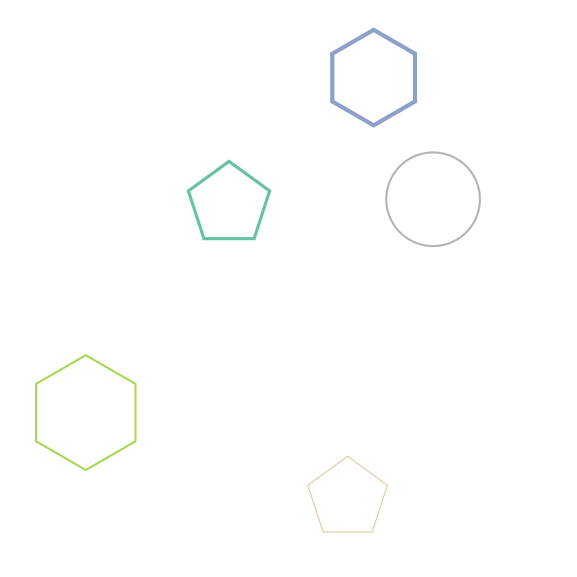[{"shape": "pentagon", "thickness": 1.5, "radius": 0.37, "center": [0.397, 0.646]}, {"shape": "hexagon", "thickness": 2, "radius": 0.41, "center": [0.647, 0.865]}, {"shape": "hexagon", "thickness": 1, "radius": 0.5, "center": [0.149, 0.285]}, {"shape": "pentagon", "thickness": 0.5, "radius": 0.36, "center": [0.602, 0.137]}, {"shape": "circle", "thickness": 1, "radius": 0.41, "center": [0.75, 0.654]}]